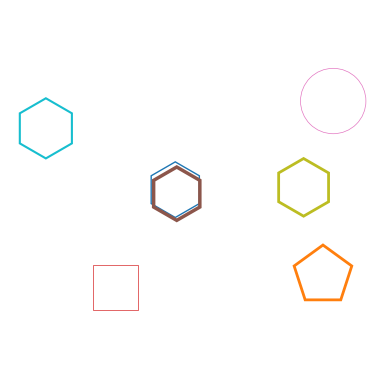[{"shape": "hexagon", "thickness": 1, "radius": 0.36, "center": [0.455, 0.507]}, {"shape": "pentagon", "thickness": 2, "radius": 0.39, "center": [0.839, 0.285]}, {"shape": "square", "thickness": 0.5, "radius": 0.3, "center": [0.3, 0.253]}, {"shape": "hexagon", "thickness": 2.5, "radius": 0.35, "center": [0.459, 0.497]}, {"shape": "circle", "thickness": 0.5, "radius": 0.42, "center": [0.865, 0.738]}, {"shape": "hexagon", "thickness": 2, "radius": 0.37, "center": [0.789, 0.513]}, {"shape": "hexagon", "thickness": 1.5, "radius": 0.39, "center": [0.119, 0.667]}]